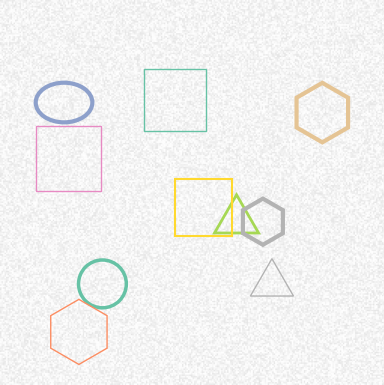[{"shape": "square", "thickness": 1, "radius": 0.41, "center": [0.454, 0.74]}, {"shape": "circle", "thickness": 2.5, "radius": 0.31, "center": [0.266, 0.263]}, {"shape": "hexagon", "thickness": 1, "radius": 0.42, "center": [0.205, 0.138]}, {"shape": "oval", "thickness": 3, "radius": 0.37, "center": [0.166, 0.734]}, {"shape": "square", "thickness": 1, "radius": 0.42, "center": [0.177, 0.588]}, {"shape": "triangle", "thickness": 2, "radius": 0.33, "center": [0.614, 0.428]}, {"shape": "square", "thickness": 1.5, "radius": 0.37, "center": [0.528, 0.461]}, {"shape": "hexagon", "thickness": 3, "radius": 0.39, "center": [0.837, 0.708]}, {"shape": "hexagon", "thickness": 3, "radius": 0.3, "center": [0.683, 0.424]}, {"shape": "triangle", "thickness": 1, "radius": 0.32, "center": [0.706, 0.263]}]